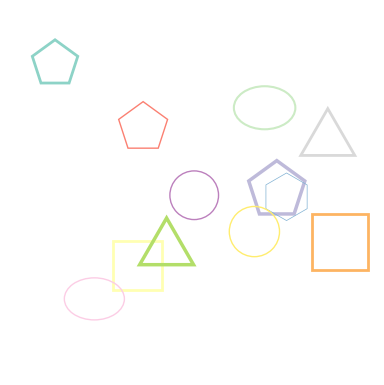[{"shape": "pentagon", "thickness": 2, "radius": 0.31, "center": [0.143, 0.835]}, {"shape": "square", "thickness": 2, "radius": 0.32, "center": [0.358, 0.309]}, {"shape": "pentagon", "thickness": 2.5, "radius": 0.38, "center": [0.719, 0.506]}, {"shape": "pentagon", "thickness": 1, "radius": 0.33, "center": [0.372, 0.669]}, {"shape": "hexagon", "thickness": 0.5, "radius": 0.31, "center": [0.744, 0.489]}, {"shape": "square", "thickness": 2, "radius": 0.37, "center": [0.883, 0.371]}, {"shape": "triangle", "thickness": 2.5, "radius": 0.4, "center": [0.433, 0.353]}, {"shape": "oval", "thickness": 1, "radius": 0.39, "center": [0.245, 0.224]}, {"shape": "triangle", "thickness": 2, "radius": 0.41, "center": [0.851, 0.637]}, {"shape": "circle", "thickness": 1, "radius": 0.32, "center": [0.504, 0.493]}, {"shape": "oval", "thickness": 1.5, "radius": 0.4, "center": [0.687, 0.72]}, {"shape": "circle", "thickness": 1, "radius": 0.33, "center": [0.661, 0.399]}]